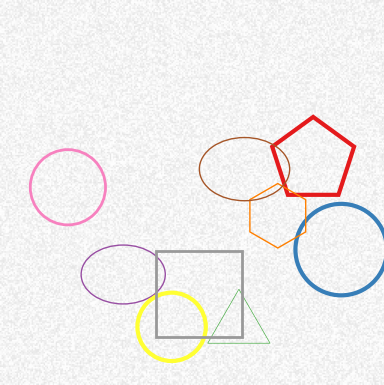[{"shape": "pentagon", "thickness": 3, "radius": 0.56, "center": [0.813, 0.584]}, {"shape": "circle", "thickness": 3, "radius": 0.59, "center": [0.886, 0.352]}, {"shape": "triangle", "thickness": 0.5, "radius": 0.47, "center": [0.621, 0.155]}, {"shape": "oval", "thickness": 1, "radius": 0.55, "center": [0.32, 0.287]}, {"shape": "hexagon", "thickness": 1, "radius": 0.42, "center": [0.722, 0.44]}, {"shape": "circle", "thickness": 3, "radius": 0.44, "center": [0.446, 0.151]}, {"shape": "oval", "thickness": 1, "radius": 0.59, "center": [0.635, 0.561]}, {"shape": "circle", "thickness": 2, "radius": 0.49, "center": [0.176, 0.514]}, {"shape": "square", "thickness": 2, "radius": 0.56, "center": [0.517, 0.236]}]